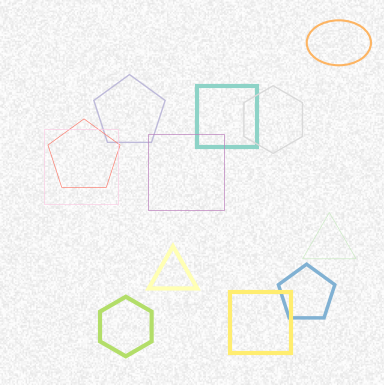[{"shape": "square", "thickness": 3, "radius": 0.39, "center": [0.59, 0.697]}, {"shape": "triangle", "thickness": 3, "radius": 0.37, "center": [0.449, 0.287]}, {"shape": "pentagon", "thickness": 1, "radius": 0.49, "center": [0.336, 0.709]}, {"shape": "pentagon", "thickness": 0.5, "radius": 0.49, "center": [0.218, 0.593]}, {"shape": "pentagon", "thickness": 2.5, "radius": 0.39, "center": [0.796, 0.237]}, {"shape": "oval", "thickness": 1.5, "radius": 0.42, "center": [0.88, 0.889]}, {"shape": "hexagon", "thickness": 3, "radius": 0.39, "center": [0.327, 0.152]}, {"shape": "square", "thickness": 0.5, "radius": 0.48, "center": [0.21, 0.568]}, {"shape": "hexagon", "thickness": 1, "radius": 0.44, "center": [0.71, 0.689]}, {"shape": "square", "thickness": 0.5, "radius": 0.5, "center": [0.483, 0.553]}, {"shape": "triangle", "thickness": 0.5, "radius": 0.4, "center": [0.855, 0.368]}, {"shape": "square", "thickness": 3, "radius": 0.39, "center": [0.677, 0.163]}]